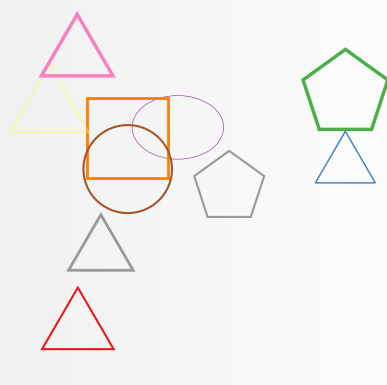[{"shape": "triangle", "thickness": 1.5, "radius": 0.53, "center": [0.201, 0.146]}, {"shape": "triangle", "thickness": 1, "radius": 0.45, "center": [0.891, 0.57]}, {"shape": "pentagon", "thickness": 2.5, "radius": 0.57, "center": [0.891, 0.757]}, {"shape": "oval", "thickness": 0.5, "radius": 0.59, "center": [0.459, 0.669]}, {"shape": "square", "thickness": 2, "radius": 0.52, "center": [0.328, 0.642]}, {"shape": "triangle", "thickness": 0.5, "radius": 0.59, "center": [0.128, 0.715]}, {"shape": "circle", "thickness": 1.5, "radius": 0.57, "center": [0.33, 0.561]}, {"shape": "triangle", "thickness": 2.5, "radius": 0.53, "center": [0.199, 0.856]}, {"shape": "triangle", "thickness": 2, "radius": 0.48, "center": [0.26, 0.346]}, {"shape": "pentagon", "thickness": 1.5, "radius": 0.47, "center": [0.591, 0.513]}]